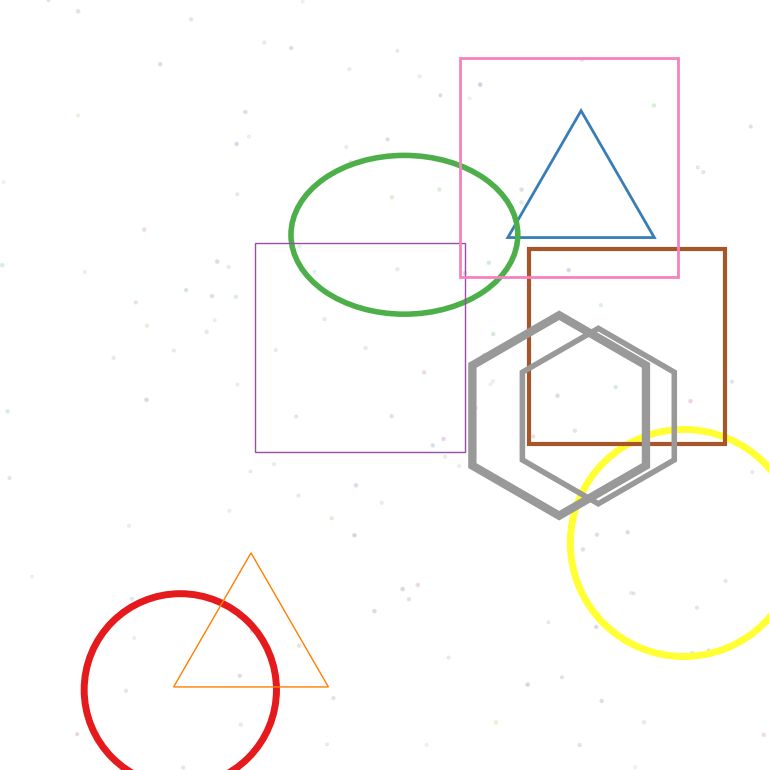[{"shape": "circle", "thickness": 2.5, "radius": 0.62, "center": [0.234, 0.104]}, {"shape": "triangle", "thickness": 1, "radius": 0.55, "center": [0.755, 0.746]}, {"shape": "oval", "thickness": 2, "radius": 0.74, "center": [0.525, 0.695]}, {"shape": "square", "thickness": 0.5, "radius": 0.68, "center": [0.468, 0.549]}, {"shape": "triangle", "thickness": 0.5, "radius": 0.58, "center": [0.326, 0.166]}, {"shape": "circle", "thickness": 2.5, "radius": 0.74, "center": [0.888, 0.295]}, {"shape": "square", "thickness": 1.5, "radius": 0.64, "center": [0.814, 0.55]}, {"shape": "square", "thickness": 1, "radius": 0.71, "center": [0.739, 0.783]}, {"shape": "hexagon", "thickness": 3, "radius": 0.65, "center": [0.726, 0.46]}, {"shape": "hexagon", "thickness": 2, "radius": 0.57, "center": [0.777, 0.46]}]